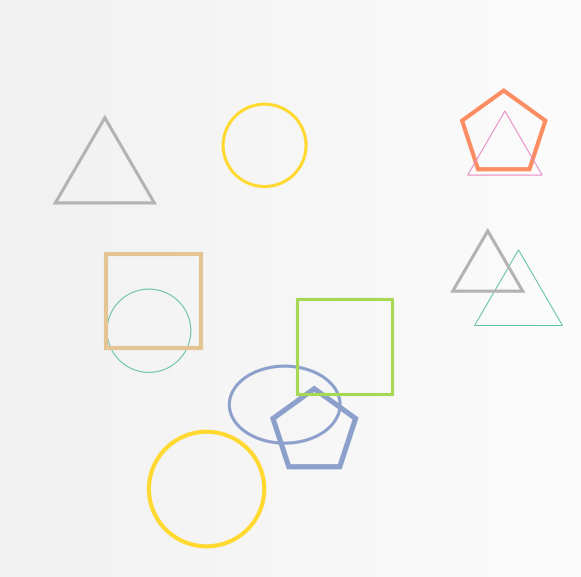[{"shape": "circle", "thickness": 0.5, "radius": 0.36, "center": [0.256, 0.426]}, {"shape": "triangle", "thickness": 0.5, "radius": 0.44, "center": [0.892, 0.479]}, {"shape": "pentagon", "thickness": 2, "radius": 0.38, "center": [0.867, 0.767]}, {"shape": "pentagon", "thickness": 2.5, "radius": 0.37, "center": [0.541, 0.251]}, {"shape": "oval", "thickness": 1.5, "radius": 0.48, "center": [0.49, 0.298]}, {"shape": "triangle", "thickness": 0.5, "radius": 0.37, "center": [0.869, 0.733]}, {"shape": "square", "thickness": 1.5, "radius": 0.41, "center": [0.593, 0.399]}, {"shape": "circle", "thickness": 1.5, "radius": 0.36, "center": [0.455, 0.747]}, {"shape": "circle", "thickness": 2, "radius": 0.5, "center": [0.355, 0.152]}, {"shape": "square", "thickness": 2, "radius": 0.41, "center": [0.263, 0.478]}, {"shape": "triangle", "thickness": 1.5, "radius": 0.49, "center": [0.18, 0.697]}, {"shape": "triangle", "thickness": 1.5, "radius": 0.35, "center": [0.839, 0.53]}]